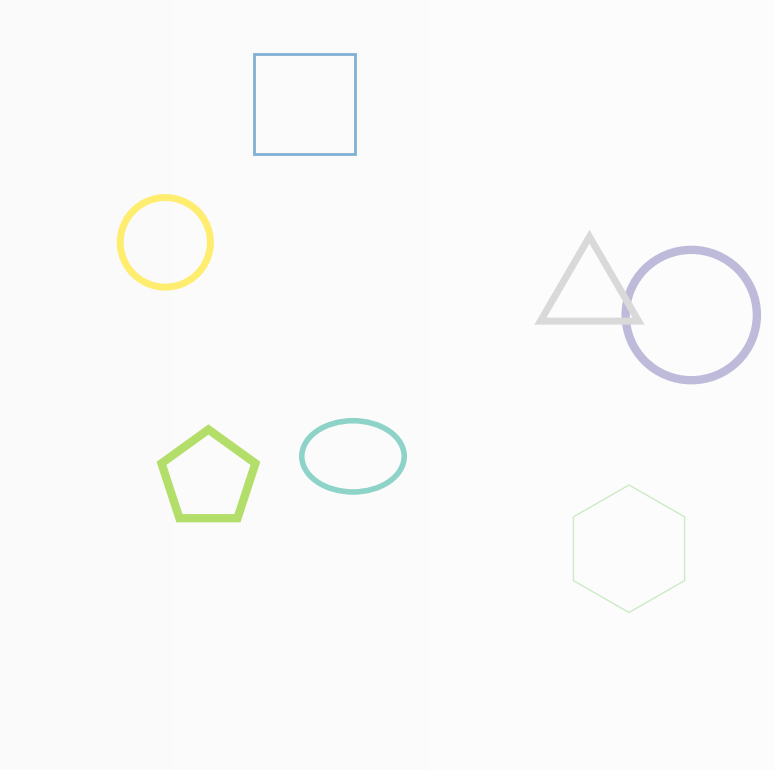[{"shape": "oval", "thickness": 2, "radius": 0.33, "center": [0.455, 0.407]}, {"shape": "circle", "thickness": 3, "radius": 0.42, "center": [0.892, 0.591]}, {"shape": "square", "thickness": 1, "radius": 0.32, "center": [0.393, 0.865]}, {"shape": "pentagon", "thickness": 3, "radius": 0.32, "center": [0.269, 0.379]}, {"shape": "triangle", "thickness": 2.5, "radius": 0.37, "center": [0.761, 0.619]}, {"shape": "hexagon", "thickness": 0.5, "radius": 0.41, "center": [0.812, 0.287]}, {"shape": "circle", "thickness": 2.5, "radius": 0.29, "center": [0.213, 0.685]}]